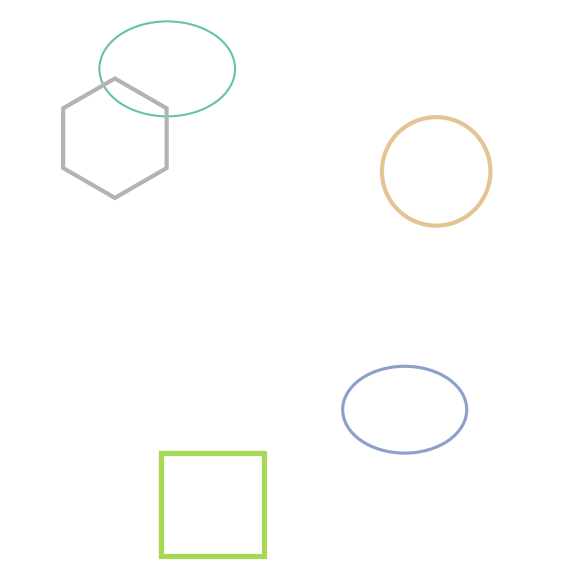[{"shape": "oval", "thickness": 1, "radius": 0.59, "center": [0.29, 0.88]}, {"shape": "oval", "thickness": 1.5, "radius": 0.54, "center": [0.701, 0.29]}, {"shape": "square", "thickness": 2.5, "radius": 0.45, "center": [0.368, 0.125]}, {"shape": "circle", "thickness": 2, "radius": 0.47, "center": [0.755, 0.702]}, {"shape": "hexagon", "thickness": 2, "radius": 0.52, "center": [0.199, 0.76]}]